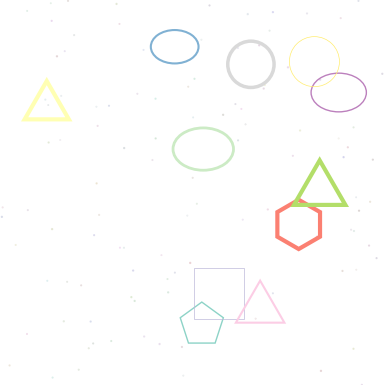[{"shape": "pentagon", "thickness": 1, "radius": 0.29, "center": [0.524, 0.157]}, {"shape": "triangle", "thickness": 3, "radius": 0.33, "center": [0.121, 0.723]}, {"shape": "square", "thickness": 0.5, "radius": 0.33, "center": [0.569, 0.238]}, {"shape": "hexagon", "thickness": 3, "radius": 0.32, "center": [0.776, 0.417]}, {"shape": "oval", "thickness": 1.5, "radius": 0.31, "center": [0.454, 0.879]}, {"shape": "triangle", "thickness": 3, "radius": 0.39, "center": [0.83, 0.506]}, {"shape": "triangle", "thickness": 1.5, "radius": 0.36, "center": [0.676, 0.198]}, {"shape": "circle", "thickness": 2.5, "radius": 0.3, "center": [0.652, 0.833]}, {"shape": "oval", "thickness": 1, "radius": 0.36, "center": [0.88, 0.76]}, {"shape": "oval", "thickness": 2, "radius": 0.39, "center": [0.528, 0.613]}, {"shape": "circle", "thickness": 0.5, "radius": 0.33, "center": [0.817, 0.84]}]